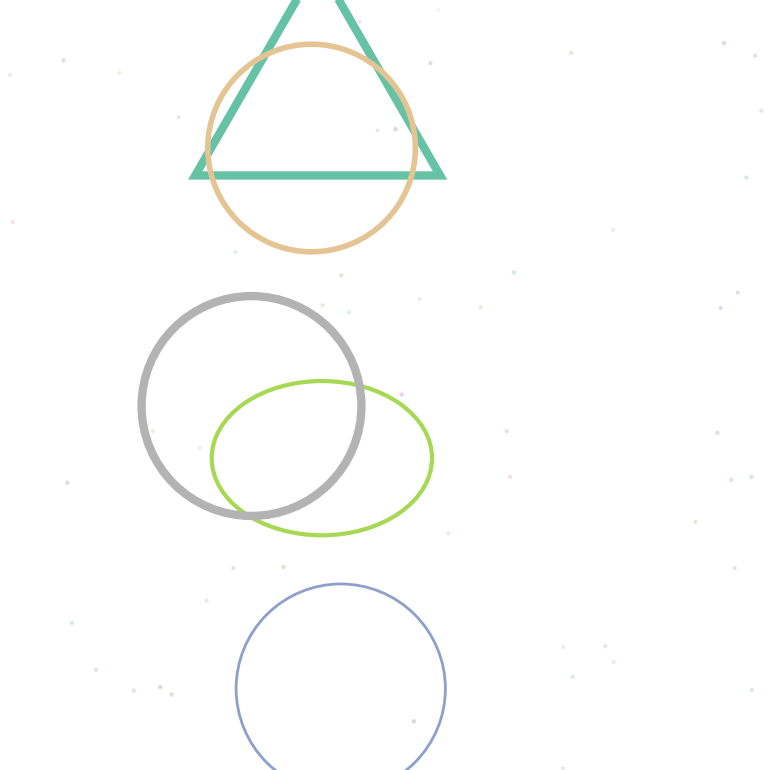[{"shape": "triangle", "thickness": 3, "radius": 0.92, "center": [0.413, 0.864]}, {"shape": "circle", "thickness": 1, "radius": 0.68, "center": [0.443, 0.106]}, {"shape": "oval", "thickness": 1.5, "radius": 0.72, "center": [0.418, 0.405]}, {"shape": "circle", "thickness": 2, "radius": 0.67, "center": [0.405, 0.808]}, {"shape": "circle", "thickness": 3, "radius": 0.71, "center": [0.327, 0.473]}]